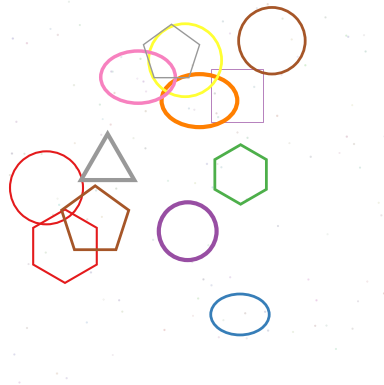[{"shape": "hexagon", "thickness": 1.5, "radius": 0.48, "center": [0.169, 0.361]}, {"shape": "circle", "thickness": 1.5, "radius": 0.47, "center": [0.121, 0.512]}, {"shape": "oval", "thickness": 2, "radius": 0.38, "center": [0.623, 0.183]}, {"shape": "hexagon", "thickness": 2, "radius": 0.39, "center": [0.625, 0.547]}, {"shape": "circle", "thickness": 3, "radius": 0.38, "center": [0.488, 0.4]}, {"shape": "square", "thickness": 0.5, "radius": 0.34, "center": [0.616, 0.752]}, {"shape": "oval", "thickness": 3, "radius": 0.49, "center": [0.518, 0.739]}, {"shape": "circle", "thickness": 2, "radius": 0.47, "center": [0.481, 0.844]}, {"shape": "pentagon", "thickness": 2, "radius": 0.46, "center": [0.247, 0.426]}, {"shape": "circle", "thickness": 2, "radius": 0.43, "center": [0.706, 0.894]}, {"shape": "oval", "thickness": 2.5, "radius": 0.48, "center": [0.359, 0.8]}, {"shape": "triangle", "thickness": 3, "radius": 0.4, "center": [0.28, 0.572]}, {"shape": "pentagon", "thickness": 1, "radius": 0.38, "center": [0.446, 0.86]}]